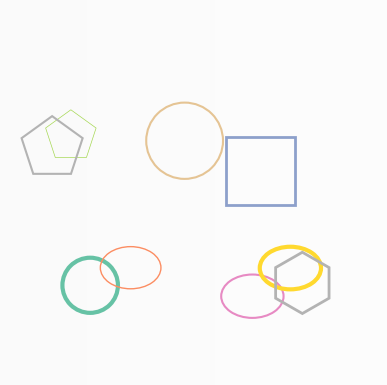[{"shape": "circle", "thickness": 3, "radius": 0.36, "center": [0.233, 0.259]}, {"shape": "oval", "thickness": 1, "radius": 0.39, "center": [0.337, 0.305]}, {"shape": "square", "thickness": 2, "radius": 0.44, "center": [0.672, 0.555]}, {"shape": "oval", "thickness": 1.5, "radius": 0.4, "center": [0.651, 0.231]}, {"shape": "pentagon", "thickness": 0.5, "radius": 0.34, "center": [0.183, 0.646]}, {"shape": "oval", "thickness": 3, "radius": 0.4, "center": [0.749, 0.304]}, {"shape": "circle", "thickness": 1.5, "radius": 0.5, "center": [0.476, 0.634]}, {"shape": "pentagon", "thickness": 1.5, "radius": 0.41, "center": [0.134, 0.615]}, {"shape": "hexagon", "thickness": 2, "radius": 0.4, "center": [0.78, 0.265]}]